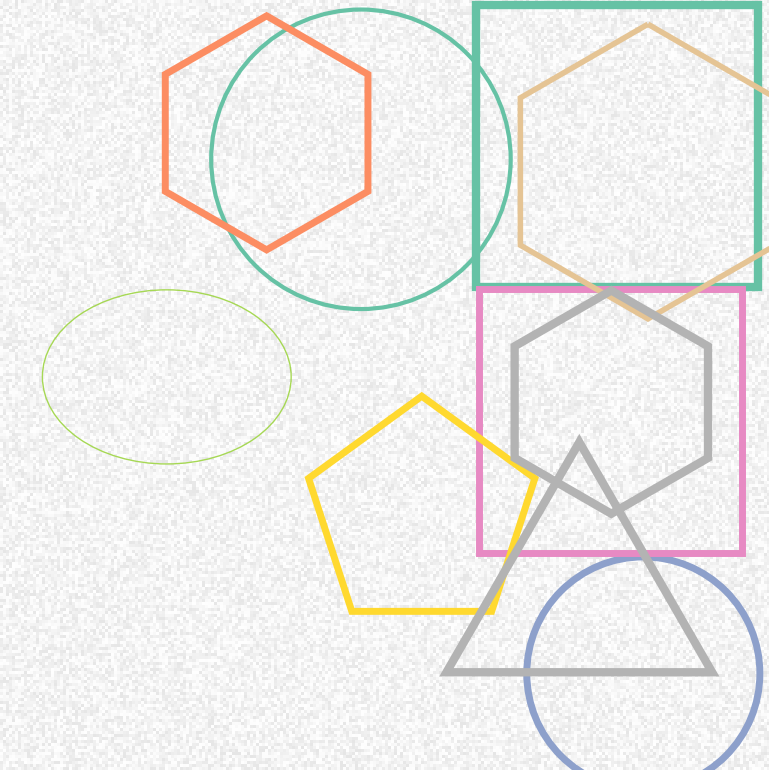[{"shape": "circle", "thickness": 1.5, "radius": 0.97, "center": [0.469, 0.793]}, {"shape": "square", "thickness": 3, "radius": 0.92, "center": [0.802, 0.811]}, {"shape": "hexagon", "thickness": 2.5, "radius": 0.76, "center": [0.346, 0.827]}, {"shape": "circle", "thickness": 2.5, "radius": 0.76, "center": [0.835, 0.125]}, {"shape": "square", "thickness": 2.5, "radius": 0.86, "center": [0.793, 0.453]}, {"shape": "oval", "thickness": 0.5, "radius": 0.81, "center": [0.217, 0.511]}, {"shape": "pentagon", "thickness": 2.5, "radius": 0.77, "center": [0.548, 0.331]}, {"shape": "hexagon", "thickness": 2, "radius": 0.96, "center": [0.841, 0.777]}, {"shape": "triangle", "thickness": 3, "radius": 1.0, "center": [0.752, 0.227]}, {"shape": "hexagon", "thickness": 3, "radius": 0.73, "center": [0.794, 0.478]}]